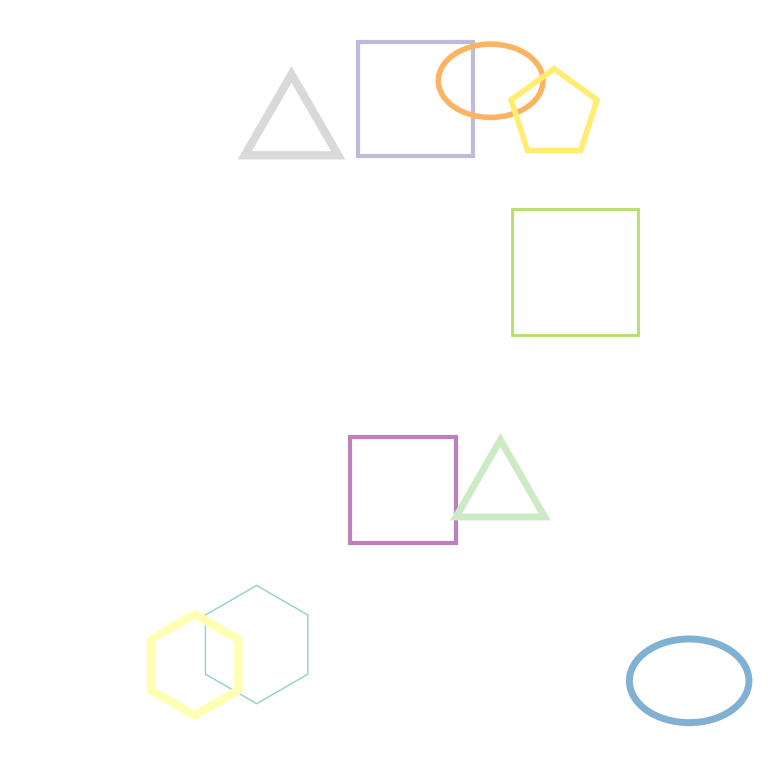[{"shape": "hexagon", "thickness": 0.5, "radius": 0.38, "center": [0.333, 0.163]}, {"shape": "hexagon", "thickness": 3, "radius": 0.33, "center": [0.253, 0.137]}, {"shape": "square", "thickness": 1.5, "radius": 0.37, "center": [0.539, 0.871]}, {"shape": "oval", "thickness": 2.5, "radius": 0.39, "center": [0.895, 0.116]}, {"shape": "oval", "thickness": 2, "radius": 0.34, "center": [0.637, 0.895]}, {"shape": "square", "thickness": 1, "radius": 0.41, "center": [0.747, 0.646]}, {"shape": "triangle", "thickness": 3, "radius": 0.35, "center": [0.379, 0.833]}, {"shape": "square", "thickness": 1.5, "radius": 0.34, "center": [0.524, 0.364]}, {"shape": "triangle", "thickness": 2.5, "radius": 0.33, "center": [0.65, 0.362]}, {"shape": "pentagon", "thickness": 2, "radius": 0.29, "center": [0.72, 0.852]}]